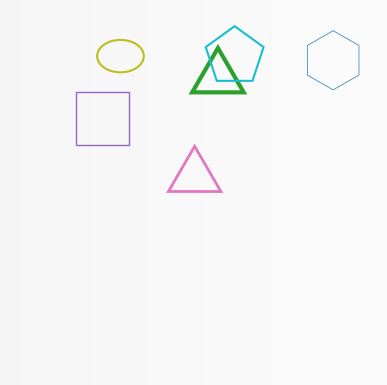[{"shape": "hexagon", "thickness": 0.5, "radius": 0.38, "center": [0.86, 0.843]}, {"shape": "triangle", "thickness": 3, "radius": 0.38, "center": [0.562, 0.799]}, {"shape": "square", "thickness": 1, "radius": 0.34, "center": [0.265, 0.693]}, {"shape": "triangle", "thickness": 2, "radius": 0.39, "center": [0.502, 0.542]}, {"shape": "oval", "thickness": 1.5, "radius": 0.3, "center": [0.311, 0.854]}, {"shape": "pentagon", "thickness": 1.5, "radius": 0.39, "center": [0.606, 0.853]}]